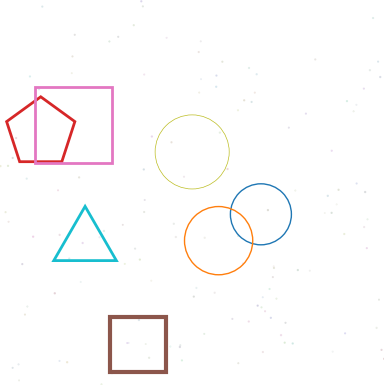[{"shape": "circle", "thickness": 1, "radius": 0.4, "center": [0.678, 0.443]}, {"shape": "circle", "thickness": 1, "radius": 0.44, "center": [0.568, 0.375]}, {"shape": "pentagon", "thickness": 2, "radius": 0.47, "center": [0.106, 0.655]}, {"shape": "square", "thickness": 3, "radius": 0.36, "center": [0.358, 0.106]}, {"shape": "square", "thickness": 2, "radius": 0.5, "center": [0.19, 0.675]}, {"shape": "circle", "thickness": 0.5, "radius": 0.48, "center": [0.499, 0.605]}, {"shape": "triangle", "thickness": 2, "radius": 0.47, "center": [0.221, 0.37]}]